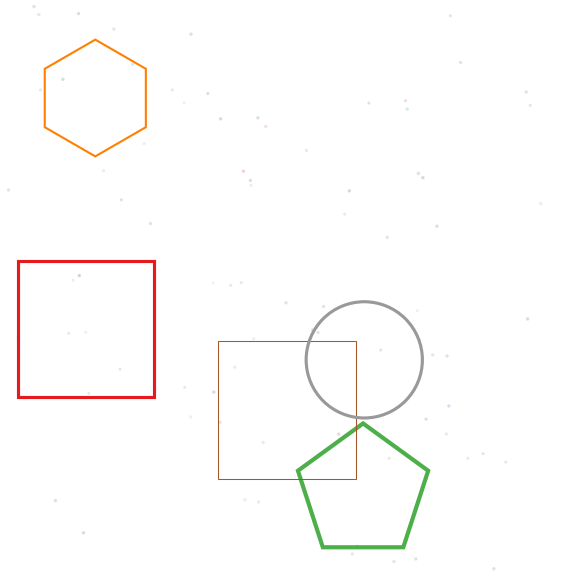[{"shape": "square", "thickness": 1.5, "radius": 0.59, "center": [0.149, 0.429]}, {"shape": "pentagon", "thickness": 2, "radius": 0.59, "center": [0.629, 0.147]}, {"shape": "hexagon", "thickness": 1, "radius": 0.51, "center": [0.165, 0.829]}, {"shape": "square", "thickness": 0.5, "radius": 0.6, "center": [0.498, 0.289]}, {"shape": "circle", "thickness": 1.5, "radius": 0.5, "center": [0.631, 0.376]}]